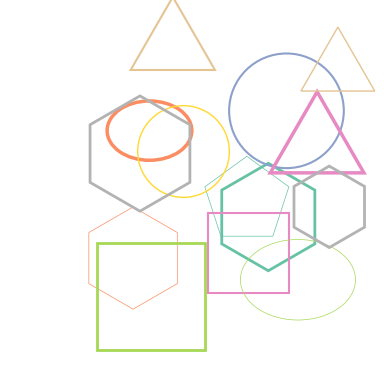[{"shape": "hexagon", "thickness": 2, "radius": 0.7, "center": [0.697, 0.436]}, {"shape": "pentagon", "thickness": 0.5, "radius": 0.57, "center": [0.641, 0.479]}, {"shape": "hexagon", "thickness": 0.5, "radius": 0.66, "center": [0.346, 0.33]}, {"shape": "oval", "thickness": 2.5, "radius": 0.55, "center": [0.388, 0.661]}, {"shape": "circle", "thickness": 1.5, "radius": 0.74, "center": [0.744, 0.712]}, {"shape": "triangle", "thickness": 2.5, "radius": 0.7, "center": [0.824, 0.621]}, {"shape": "square", "thickness": 1.5, "radius": 0.52, "center": [0.645, 0.343]}, {"shape": "square", "thickness": 2, "radius": 0.7, "center": [0.392, 0.23]}, {"shape": "oval", "thickness": 0.5, "radius": 0.75, "center": [0.774, 0.273]}, {"shape": "circle", "thickness": 1, "radius": 0.6, "center": [0.477, 0.606]}, {"shape": "triangle", "thickness": 1.5, "radius": 0.63, "center": [0.449, 0.881]}, {"shape": "triangle", "thickness": 1, "radius": 0.55, "center": [0.878, 0.819]}, {"shape": "hexagon", "thickness": 2, "radius": 0.53, "center": [0.855, 0.463]}, {"shape": "hexagon", "thickness": 2, "radius": 0.75, "center": [0.364, 0.601]}]